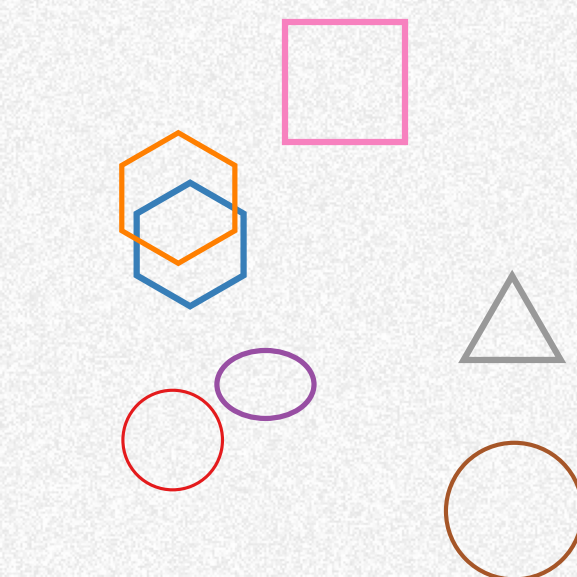[{"shape": "circle", "thickness": 1.5, "radius": 0.43, "center": [0.299, 0.237]}, {"shape": "hexagon", "thickness": 3, "radius": 0.53, "center": [0.329, 0.576]}, {"shape": "oval", "thickness": 2.5, "radius": 0.42, "center": [0.46, 0.333]}, {"shape": "hexagon", "thickness": 2.5, "radius": 0.57, "center": [0.309, 0.656]}, {"shape": "circle", "thickness": 2, "radius": 0.59, "center": [0.89, 0.114]}, {"shape": "square", "thickness": 3, "radius": 0.52, "center": [0.597, 0.858]}, {"shape": "triangle", "thickness": 3, "radius": 0.49, "center": [0.887, 0.424]}]